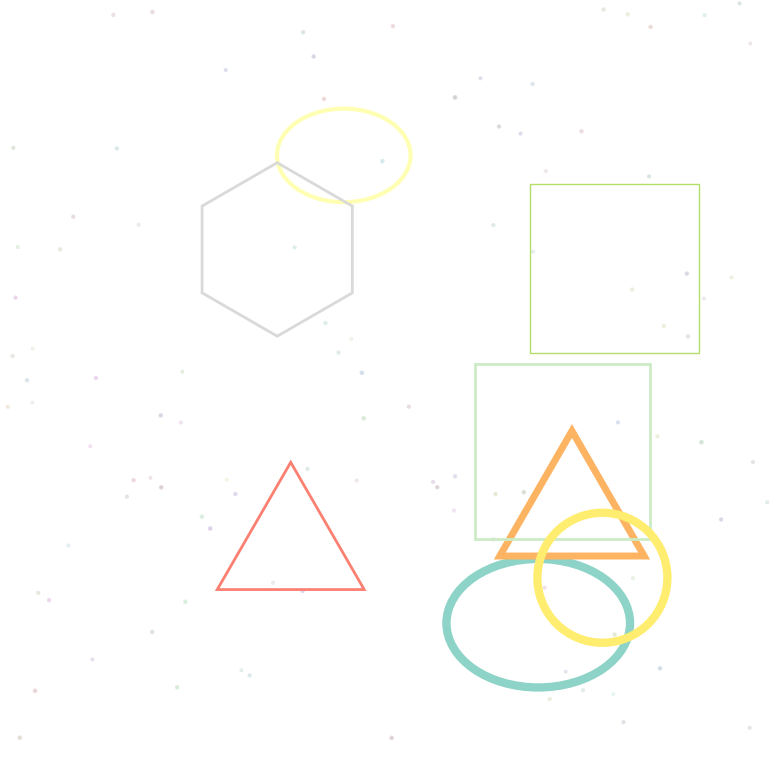[{"shape": "oval", "thickness": 3, "radius": 0.6, "center": [0.699, 0.191]}, {"shape": "oval", "thickness": 1.5, "radius": 0.43, "center": [0.446, 0.798]}, {"shape": "triangle", "thickness": 1, "radius": 0.55, "center": [0.378, 0.289]}, {"shape": "triangle", "thickness": 2.5, "radius": 0.54, "center": [0.743, 0.332]}, {"shape": "square", "thickness": 0.5, "radius": 0.55, "center": [0.798, 0.652]}, {"shape": "hexagon", "thickness": 1, "radius": 0.56, "center": [0.36, 0.676]}, {"shape": "square", "thickness": 1, "radius": 0.57, "center": [0.731, 0.414]}, {"shape": "circle", "thickness": 3, "radius": 0.42, "center": [0.782, 0.25]}]